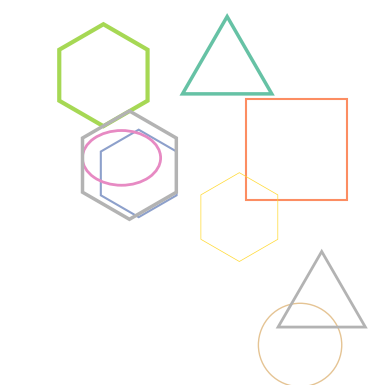[{"shape": "triangle", "thickness": 2.5, "radius": 0.67, "center": [0.59, 0.823]}, {"shape": "square", "thickness": 1.5, "radius": 0.66, "center": [0.77, 0.613]}, {"shape": "hexagon", "thickness": 1.5, "radius": 0.57, "center": [0.36, 0.55]}, {"shape": "oval", "thickness": 2, "radius": 0.51, "center": [0.316, 0.59]}, {"shape": "hexagon", "thickness": 3, "radius": 0.66, "center": [0.269, 0.805]}, {"shape": "hexagon", "thickness": 0.5, "radius": 0.58, "center": [0.622, 0.436]}, {"shape": "circle", "thickness": 1, "radius": 0.54, "center": [0.779, 0.104]}, {"shape": "hexagon", "thickness": 2.5, "radius": 0.7, "center": [0.336, 0.571]}, {"shape": "triangle", "thickness": 2, "radius": 0.65, "center": [0.836, 0.216]}]